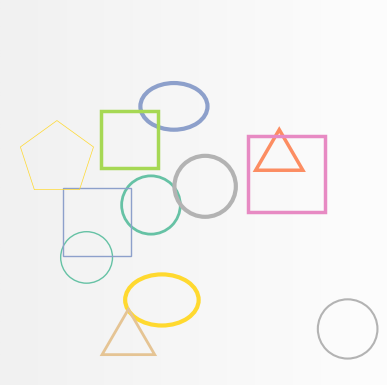[{"shape": "circle", "thickness": 1, "radius": 0.33, "center": [0.223, 0.331]}, {"shape": "circle", "thickness": 2, "radius": 0.38, "center": [0.39, 0.468]}, {"shape": "triangle", "thickness": 2.5, "radius": 0.35, "center": [0.721, 0.593]}, {"shape": "square", "thickness": 1, "radius": 0.44, "center": [0.249, 0.424]}, {"shape": "oval", "thickness": 3, "radius": 0.43, "center": [0.449, 0.724]}, {"shape": "square", "thickness": 2.5, "radius": 0.5, "center": [0.738, 0.548]}, {"shape": "square", "thickness": 2.5, "radius": 0.37, "center": [0.334, 0.638]}, {"shape": "oval", "thickness": 3, "radius": 0.47, "center": [0.418, 0.221]}, {"shape": "pentagon", "thickness": 0.5, "radius": 0.5, "center": [0.147, 0.588]}, {"shape": "triangle", "thickness": 2, "radius": 0.39, "center": [0.331, 0.118]}, {"shape": "circle", "thickness": 3, "radius": 0.4, "center": [0.529, 0.516]}, {"shape": "circle", "thickness": 1.5, "radius": 0.38, "center": [0.897, 0.146]}]